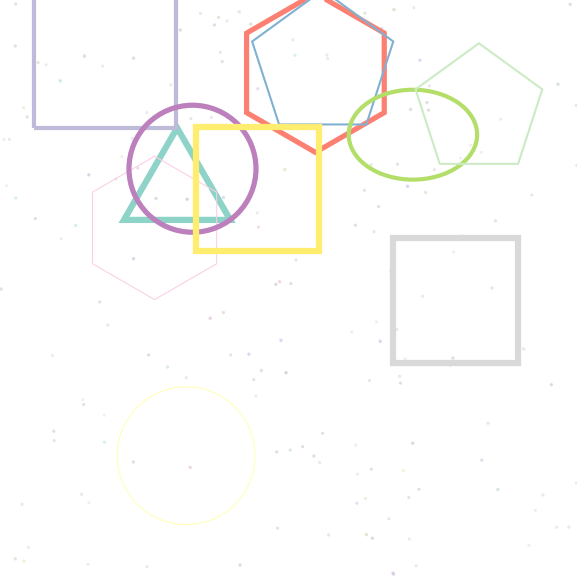[{"shape": "triangle", "thickness": 3, "radius": 0.53, "center": [0.307, 0.671]}, {"shape": "circle", "thickness": 0.5, "radius": 0.6, "center": [0.322, 0.21]}, {"shape": "square", "thickness": 2, "radius": 0.61, "center": [0.182, 0.899]}, {"shape": "hexagon", "thickness": 2.5, "radius": 0.69, "center": [0.546, 0.873]}, {"shape": "pentagon", "thickness": 1, "radius": 0.64, "center": [0.559, 0.888]}, {"shape": "oval", "thickness": 2, "radius": 0.56, "center": [0.715, 0.766]}, {"shape": "hexagon", "thickness": 0.5, "radius": 0.62, "center": [0.268, 0.604]}, {"shape": "square", "thickness": 3, "radius": 0.54, "center": [0.789, 0.478]}, {"shape": "circle", "thickness": 2.5, "radius": 0.55, "center": [0.333, 0.707]}, {"shape": "pentagon", "thickness": 1, "radius": 0.58, "center": [0.829, 0.809]}, {"shape": "square", "thickness": 3, "radius": 0.54, "center": [0.446, 0.671]}]